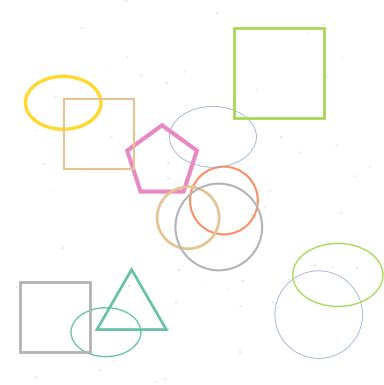[{"shape": "oval", "thickness": 1, "radius": 0.45, "center": [0.275, 0.137]}, {"shape": "triangle", "thickness": 2, "radius": 0.52, "center": [0.342, 0.196]}, {"shape": "circle", "thickness": 1.5, "radius": 0.44, "center": [0.582, 0.479]}, {"shape": "oval", "thickness": 0.5, "radius": 0.56, "center": [0.553, 0.645]}, {"shape": "circle", "thickness": 0.5, "radius": 0.57, "center": [0.828, 0.183]}, {"shape": "pentagon", "thickness": 3, "radius": 0.48, "center": [0.421, 0.579]}, {"shape": "square", "thickness": 2, "radius": 0.58, "center": [0.725, 0.811]}, {"shape": "oval", "thickness": 1, "radius": 0.59, "center": [0.878, 0.286]}, {"shape": "oval", "thickness": 2.5, "radius": 0.49, "center": [0.164, 0.733]}, {"shape": "square", "thickness": 1.5, "radius": 0.45, "center": [0.257, 0.651]}, {"shape": "circle", "thickness": 2, "radius": 0.4, "center": [0.489, 0.434]}, {"shape": "square", "thickness": 2, "radius": 0.45, "center": [0.142, 0.176]}, {"shape": "circle", "thickness": 1.5, "radius": 0.56, "center": [0.568, 0.41]}]